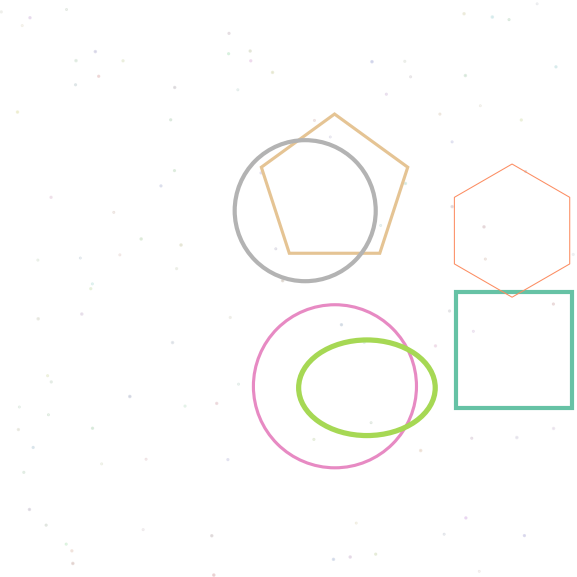[{"shape": "square", "thickness": 2, "radius": 0.5, "center": [0.89, 0.393]}, {"shape": "hexagon", "thickness": 0.5, "radius": 0.58, "center": [0.887, 0.6]}, {"shape": "circle", "thickness": 1.5, "radius": 0.71, "center": [0.58, 0.33]}, {"shape": "oval", "thickness": 2.5, "radius": 0.59, "center": [0.635, 0.328]}, {"shape": "pentagon", "thickness": 1.5, "radius": 0.67, "center": [0.579, 0.668]}, {"shape": "circle", "thickness": 2, "radius": 0.61, "center": [0.528, 0.634]}]